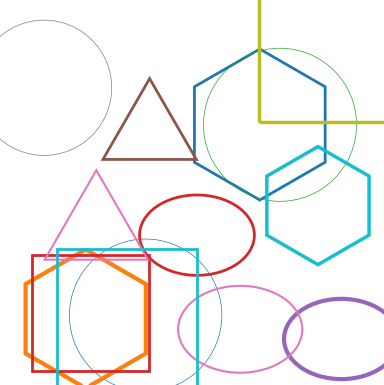[{"shape": "hexagon", "thickness": 2, "radius": 0.98, "center": [0.675, 0.677]}, {"shape": "circle", "thickness": 0.5, "radius": 0.99, "center": [0.378, 0.181]}, {"shape": "hexagon", "thickness": 3, "radius": 0.9, "center": [0.223, 0.172]}, {"shape": "circle", "thickness": 0.5, "radius": 0.99, "center": [0.727, 0.676]}, {"shape": "oval", "thickness": 2, "radius": 0.75, "center": [0.512, 0.389]}, {"shape": "square", "thickness": 2, "radius": 0.76, "center": [0.234, 0.187]}, {"shape": "oval", "thickness": 3, "radius": 0.74, "center": [0.887, 0.12]}, {"shape": "triangle", "thickness": 2, "radius": 0.7, "center": [0.389, 0.656]}, {"shape": "triangle", "thickness": 1.5, "radius": 0.77, "center": [0.25, 0.403]}, {"shape": "oval", "thickness": 1.5, "radius": 0.81, "center": [0.624, 0.145]}, {"shape": "circle", "thickness": 0.5, "radius": 0.88, "center": [0.114, 0.772]}, {"shape": "square", "thickness": 2.5, "radius": 0.83, "center": [0.838, 0.85]}, {"shape": "hexagon", "thickness": 2.5, "radius": 0.77, "center": [0.826, 0.466]}, {"shape": "square", "thickness": 2, "radius": 0.91, "center": [0.33, 0.169]}]